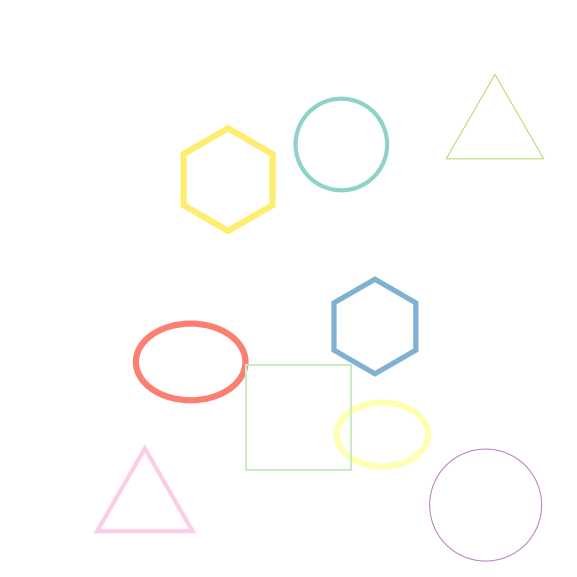[{"shape": "circle", "thickness": 2, "radius": 0.4, "center": [0.591, 0.749]}, {"shape": "oval", "thickness": 3, "radius": 0.4, "center": [0.662, 0.247]}, {"shape": "oval", "thickness": 3, "radius": 0.47, "center": [0.33, 0.372]}, {"shape": "hexagon", "thickness": 2.5, "radius": 0.41, "center": [0.649, 0.434]}, {"shape": "triangle", "thickness": 0.5, "radius": 0.49, "center": [0.857, 0.773]}, {"shape": "triangle", "thickness": 2, "radius": 0.48, "center": [0.251, 0.127]}, {"shape": "circle", "thickness": 0.5, "radius": 0.48, "center": [0.841, 0.125]}, {"shape": "square", "thickness": 1, "radius": 0.45, "center": [0.517, 0.276]}, {"shape": "hexagon", "thickness": 3, "radius": 0.44, "center": [0.395, 0.688]}]